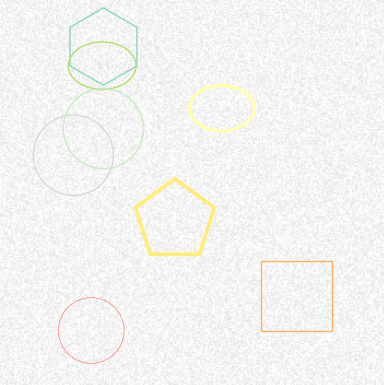[{"shape": "hexagon", "thickness": 1, "radius": 0.5, "center": [0.269, 0.879]}, {"shape": "oval", "thickness": 2.5, "radius": 0.42, "center": [0.576, 0.719]}, {"shape": "circle", "thickness": 0.5, "radius": 0.43, "center": [0.237, 0.142]}, {"shape": "square", "thickness": 1, "radius": 0.46, "center": [0.77, 0.231]}, {"shape": "oval", "thickness": 1, "radius": 0.44, "center": [0.265, 0.829]}, {"shape": "circle", "thickness": 1, "radius": 0.52, "center": [0.191, 0.597]}, {"shape": "circle", "thickness": 1, "radius": 0.52, "center": [0.269, 0.666]}, {"shape": "pentagon", "thickness": 2.5, "radius": 0.54, "center": [0.454, 0.427]}]